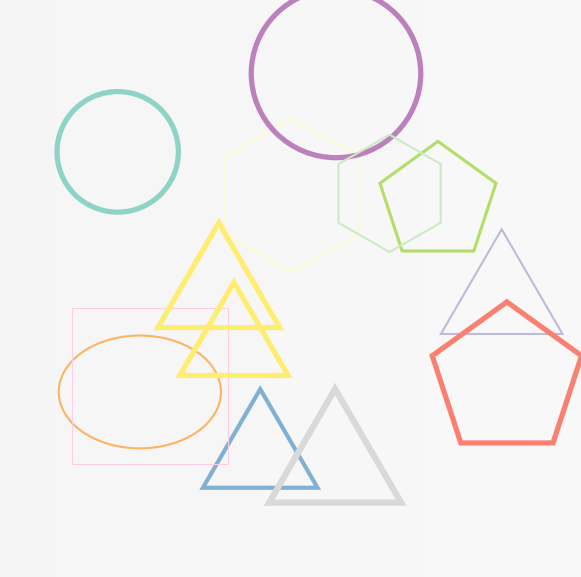[{"shape": "circle", "thickness": 2.5, "radius": 0.52, "center": [0.202, 0.736]}, {"shape": "hexagon", "thickness": 0.5, "radius": 0.67, "center": [0.502, 0.661]}, {"shape": "triangle", "thickness": 1, "radius": 0.6, "center": [0.863, 0.481]}, {"shape": "pentagon", "thickness": 2.5, "radius": 0.67, "center": [0.872, 0.341]}, {"shape": "triangle", "thickness": 2, "radius": 0.57, "center": [0.448, 0.211]}, {"shape": "oval", "thickness": 1, "radius": 0.7, "center": [0.241, 0.32]}, {"shape": "pentagon", "thickness": 1.5, "radius": 0.52, "center": [0.753, 0.649]}, {"shape": "square", "thickness": 0.5, "radius": 0.67, "center": [0.258, 0.331]}, {"shape": "triangle", "thickness": 3, "radius": 0.66, "center": [0.577, 0.194]}, {"shape": "circle", "thickness": 2.5, "radius": 0.73, "center": [0.578, 0.872]}, {"shape": "hexagon", "thickness": 1, "radius": 0.51, "center": [0.67, 0.664]}, {"shape": "triangle", "thickness": 2.5, "radius": 0.54, "center": [0.402, 0.403]}, {"shape": "triangle", "thickness": 2.5, "radius": 0.6, "center": [0.376, 0.492]}]